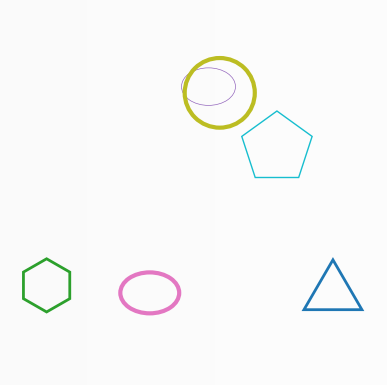[{"shape": "triangle", "thickness": 2, "radius": 0.43, "center": [0.859, 0.239]}, {"shape": "hexagon", "thickness": 2, "radius": 0.35, "center": [0.12, 0.259]}, {"shape": "oval", "thickness": 0.5, "radius": 0.35, "center": [0.538, 0.775]}, {"shape": "oval", "thickness": 3, "radius": 0.38, "center": [0.386, 0.239]}, {"shape": "circle", "thickness": 3, "radius": 0.45, "center": [0.567, 0.759]}, {"shape": "pentagon", "thickness": 1, "radius": 0.48, "center": [0.715, 0.616]}]